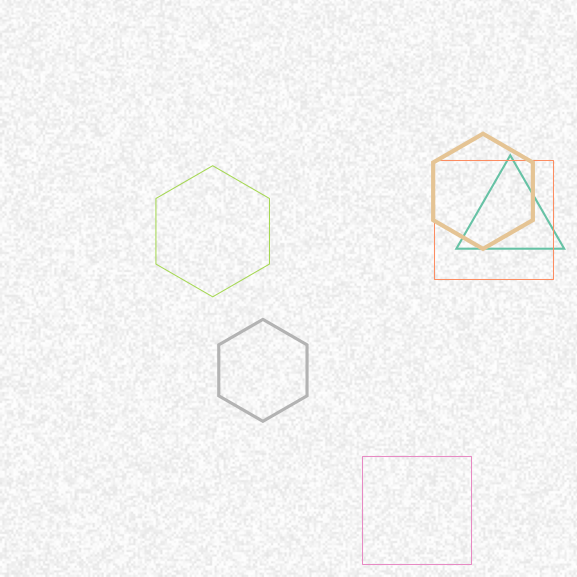[{"shape": "triangle", "thickness": 1, "radius": 0.54, "center": [0.884, 0.622]}, {"shape": "square", "thickness": 0.5, "radius": 0.52, "center": [0.854, 0.618]}, {"shape": "square", "thickness": 0.5, "radius": 0.47, "center": [0.721, 0.116]}, {"shape": "hexagon", "thickness": 0.5, "radius": 0.57, "center": [0.368, 0.599]}, {"shape": "hexagon", "thickness": 2, "radius": 0.5, "center": [0.836, 0.668]}, {"shape": "hexagon", "thickness": 1.5, "radius": 0.44, "center": [0.455, 0.358]}]